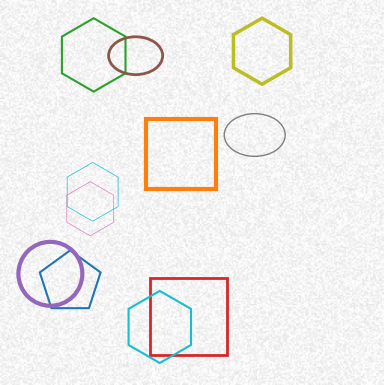[{"shape": "pentagon", "thickness": 1.5, "radius": 0.42, "center": [0.182, 0.267]}, {"shape": "square", "thickness": 3, "radius": 0.45, "center": [0.47, 0.6]}, {"shape": "hexagon", "thickness": 1.5, "radius": 0.48, "center": [0.243, 0.857]}, {"shape": "square", "thickness": 2, "radius": 0.5, "center": [0.49, 0.178]}, {"shape": "circle", "thickness": 3, "radius": 0.42, "center": [0.131, 0.289]}, {"shape": "oval", "thickness": 2, "radius": 0.35, "center": [0.352, 0.855]}, {"shape": "hexagon", "thickness": 0.5, "radius": 0.35, "center": [0.234, 0.458]}, {"shape": "oval", "thickness": 1, "radius": 0.4, "center": [0.662, 0.649]}, {"shape": "hexagon", "thickness": 2.5, "radius": 0.43, "center": [0.681, 0.867]}, {"shape": "hexagon", "thickness": 1.5, "radius": 0.47, "center": [0.415, 0.151]}, {"shape": "hexagon", "thickness": 0.5, "radius": 0.38, "center": [0.241, 0.502]}]